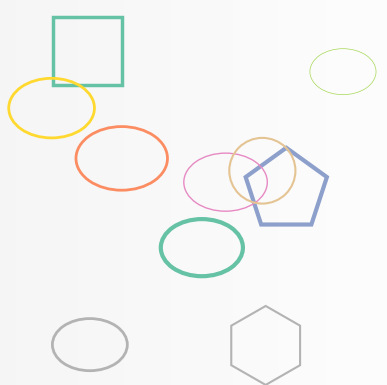[{"shape": "square", "thickness": 2.5, "radius": 0.45, "center": [0.226, 0.867]}, {"shape": "oval", "thickness": 3, "radius": 0.53, "center": [0.521, 0.357]}, {"shape": "oval", "thickness": 2, "radius": 0.59, "center": [0.314, 0.589]}, {"shape": "pentagon", "thickness": 3, "radius": 0.55, "center": [0.739, 0.506]}, {"shape": "oval", "thickness": 1, "radius": 0.54, "center": [0.582, 0.527]}, {"shape": "oval", "thickness": 0.5, "radius": 0.43, "center": [0.885, 0.814]}, {"shape": "oval", "thickness": 2, "radius": 0.55, "center": [0.133, 0.719]}, {"shape": "circle", "thickness": 1.5, "radius": 0.43, "center": [0.677, 0.557]}, {"shape": "oval", "thickness": 2, "radius": 0.48, "center": [0.232, 0.105]}, {"shape": "hexagon", "thickness": 1.5, "radius": 0.51, "center": [0.686, 0.103]}]